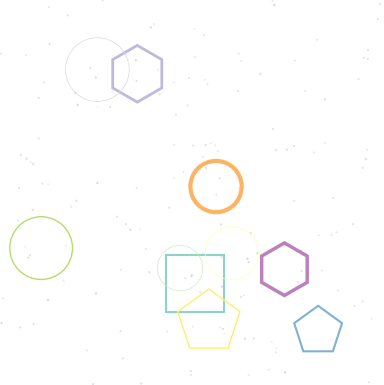[{"shape": "square", "thickness": 1.5, "radius": 0.37, "center": [0.506, 0.265]}, {"shape": "circle", "thickness": 0.5, "radius": 0.35, "center": [0.602, 0.342]}, {"shape": "hexagon", "thickness": 2, "radius": 0.37, "center": [0.357, 0.808]}, {"shape": "pentagon", "thickness": 1.5, "radius": 0.33, "center": [0.826, 0.14]}, {"shape": "circle", "thickness": 3, "radius": 0.33, "center": [0.561, 0.516]}, {"shape": "circle", "thickness": 1, "radius": 0.41, "center": [0.107, 0.356]}, {"shape": "circle", "thickness": 0.5, "radius": 0.41, "center": [0.253, 0.819]}, {"shape": "hexagon", "thickness": 2.5, "radius": 0.34, "center": [0.739, 0.301]}, {"shape": "circle", "thickness": 0.5, "radius": 0.29, "center": [0.468, 0.304]}, {"shape": "pentagon", "thickness": 1, "radius": 0.42, "center": [0.543, 0.164]}]